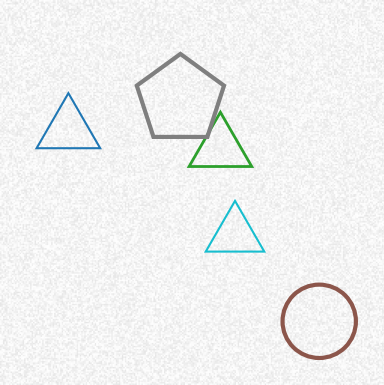[{"shape": "triangle", "thickness": 1.5, "radius": 0.48, "center": [0.178, 0.663]}, {"shape": "triangle", "thickness": 2, "radius": 0.47, "center": [0.572, 0.614]}, {"shape": "circle", "thickness": 3, "radius": 0.48, "center": [0.829, 0.165]}, {"shape": "pentagon", "thickness": 3, "radius": 0.6, "center": [0.469, 0.741]}, {"shape": "triangle", "thickness": 1.5, "radius": 0.44, "center": [0.61, 0.39]}]